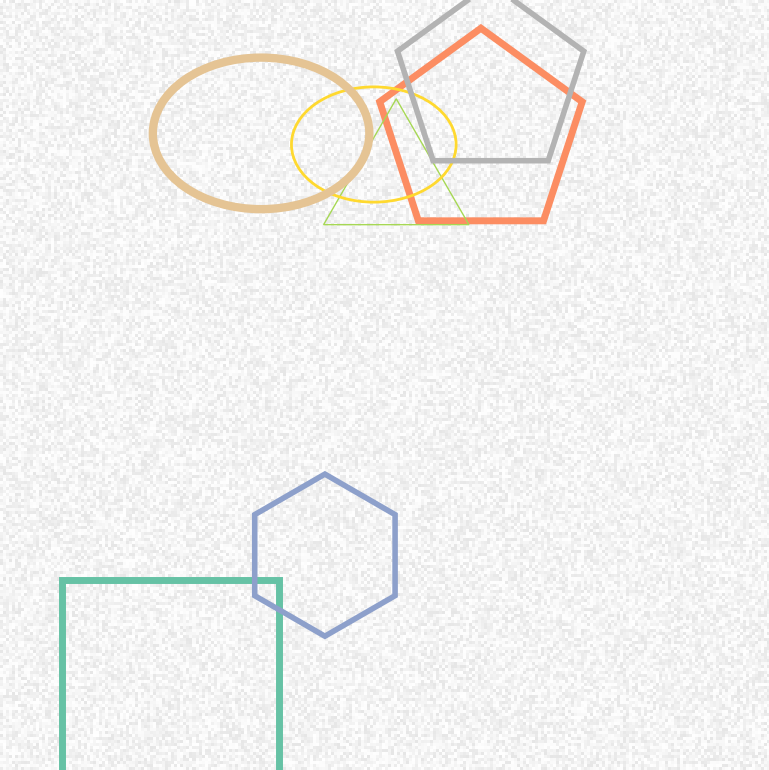[{"shape": "square", "thickness": 2.5, "radius": 0.7, "center": [0.221, 0.107]}, {"shape": "pentagon", "thickness": 2.5, "radius": 0.69, "center": [0.625, 0.825]}, {"shape": "hexagon", "thickness": 2, "radius": 0.53, "center": [0.422, 0.279]}, {"shape": "triangle", "thickness": 0.5, "radius": 0.54, "center": [0.515, 0.763]}, {"shape": "oval", "thickness": 1, "radius": 0.53, "center": [0.485, 0.812]}, {"shape": "oval", "thickness": 3, "radius": 0.7, "center": [0.339, 0.827]}, {"shape": "pentagon", "thickness": 2, "radius": 0.64, "center": [0.637, 0.894]}]